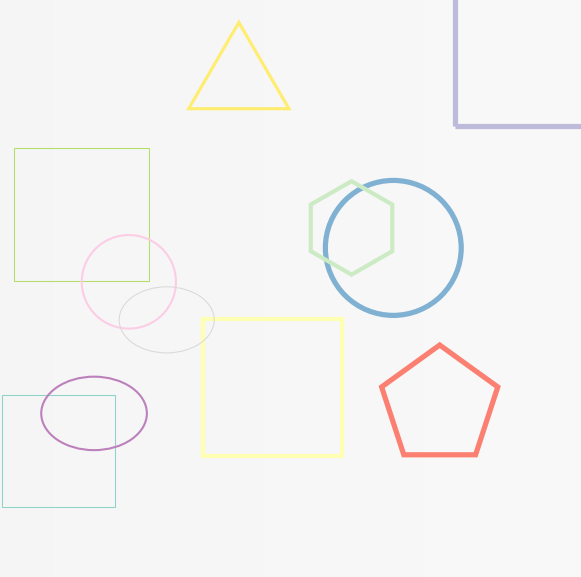[{"shape": "square", "thickness": 0.5, "radius": 0.48, "center": [0.101, 0.219]}, {"shape": "square", "thickness": 2, "radius": 0.6, "center": [0.469, 0.328]}, {"shape": "square", "thickness": 2.5, "radius": 0.58, "center": [0.899, 0.896]}, {"shape": "pentagon", "thickness": 2.5, "radius": 0.53, "center": [0.756, 0.297]}, {"shape": "circle", "thickness": 2.5, "radius": 0.58, "center": [0.677, 0.57]}, {"shape": "square", "thickness": 0.5, "radius": 0.58, "center": [0.141, 0.628]}, {"shape": "circle", "thickness": 1, "radius": 0.41, "center": [0.222, 0.511]}, {"shape": "oval", "thickness": 0.5, "radius": 0.41, "center": [0.287, 0.445]}, {"shape": "oval", "thickness": 1, "radius": 0.45, "center": [0.162, 0.283]}, {"shape": "hexagon", "thickness": 2, "radius": 0.4, "center": [0.605, 0.605]}, {"shape": "triangle", "thickness": 1.5, "radius": 0.5, "center": [0.411, 0.861]}]